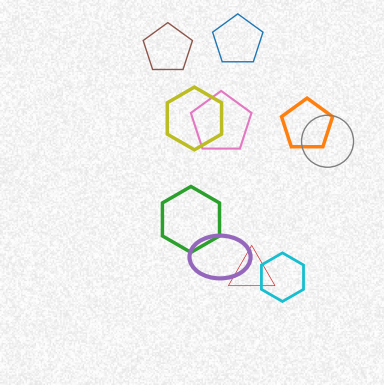[{"shape": "pentagon", "thickness": 1, "radius": 0.34, "center": [0.618, 0.895]}, {"shape": "pentagon", "thickness": 2.5, "radius": 0.35, "center": [0.798, 0.675]}, {"shape": "hexagon", "thickness": 2.5, "radius": 0.43, "center": [0.496, 0.43]}, {"shape": "triangle", "thickness": 0.5, "radius": 0.35, "center": [0.654, 0.293]}, {"shape": "oval", "thickness": 3, "radius": 0.4, "center": [0.571, 0.332]}, {"shape": "pentagon", "thickness": 1, "radius": 0.34, "center": [0.436, 0.874]}, {"shape": "pentagon", "thickness": 1.5, "radius": 0.41, "center": [0.574, 0.681]}, {"shape": "circle", "thickness": 1, "radius": 0.34, "center": [0.851, 0.633]}, {"shape": "hexagon", "thickness": 2.5, "radius": 0.41, "center": [0.505, 0.692]}, {"shape": "hexagon", "thickness": 2, "radius": 0.32, "center": [0.734, 0.28]}]